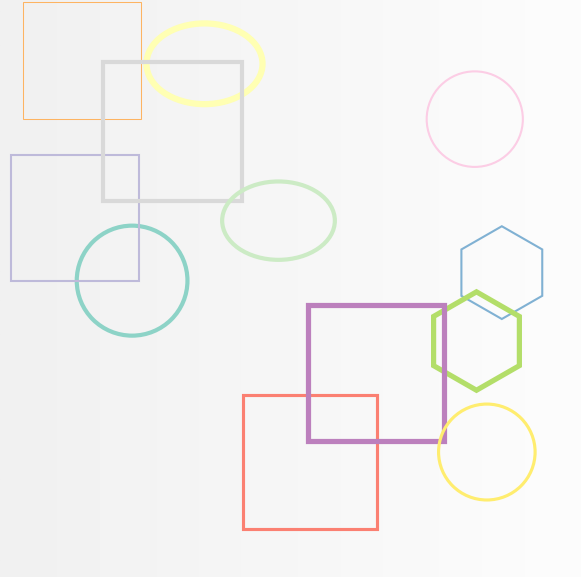[{"shape": "circle", "thickness": 2, "radius": 0.48, "center": [0.227, 0.513]}, {"shape": "oval", "thickness": 3, "radius": 0.5, "center": [0.352, 0.889]}, {"shape": "square", "thickness": 1, "radius": 0.55, "center": [0.129, 0.622]}, {"shape": "square", "thickness": 1.5, "radius": 0.58, "center": [0.533, 0.199]}, {"shape": "hexagon", "thickness": 1, "radius": 0.4, "center": [0.863, 0.527]}, {"shape": "square", "thickness": 0.5, "radius": 0.51, "center": [0.141, 0.894]}, {"shape": "hexagon", "thickness": 2.5, "radius": 0.43, "center": [0.82, 0.409]}, {"shape": "circle", "thickness": 1, "radius": 0.41, "center": [0.817, 0.793]}, {"shape": "square", "thickness": 2, "radius": 0.6, "center": [0.297, 0.771]}, {"shape": "square", "thickness": 2.5, "radius": 0.59, "center": [0.647, 0.353]}, {"shape": "oval", "thickness": 2, "radius": 0.48, "center": [0.479, 0.617]}, {"shape": "circle", "thickness": 1.5, "radius": 0.42, "center": [0.838, 0.216]}]